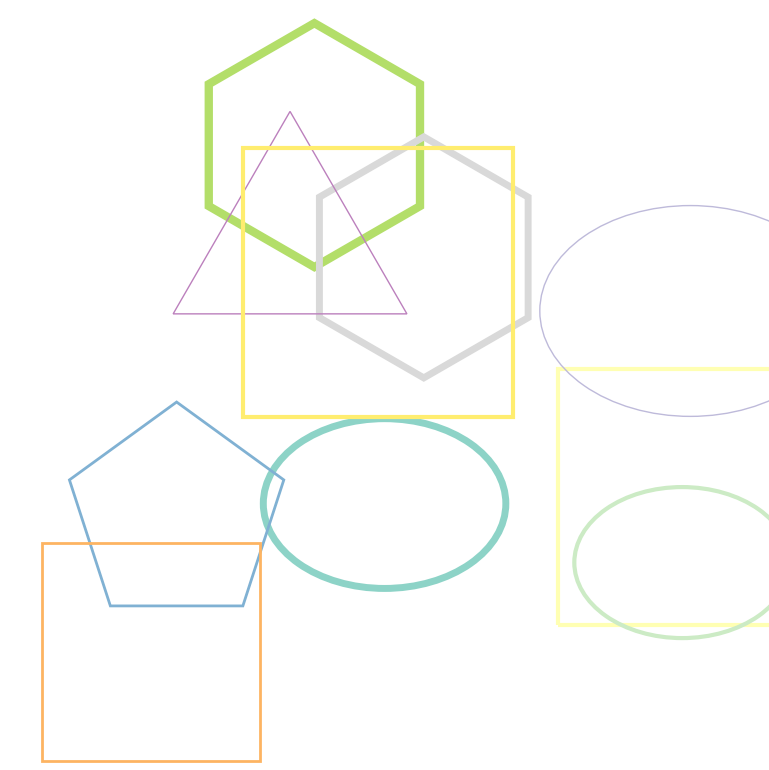[{"shape": "oval", "thickness": 2.5, "radius": 0.79, "center": [0.499, 0.346]}, {"shape": "square", "thickness": 1.5, "radius": 0.83, "center": [0.891, 0.355]}, {"shape": "oval", "thickness": 0.5, "radius": 0.98, "center": [0.897, 0.596]}, {"shape": "pentagon", "thickness": 1, "radius": 0.73, "center": [0.229, 0.332]}, {"shape": "square", "thickness": 1, "radius": 0.71, "center": [0.196, 0.153]}, {"shape": "hexagon", "thickness": 3, "radius": 0.79, "center": [0.408, 0.812]}, {"shape": "hexagon", "thickness": 2.5, "radius": 0.78, "center": [0.55, 0.666]}, {"shape": "triangle", "thickness": 0.5, "radius": 0.88, "center": [0.377, 0.68]}, {"shape": "oval", "thickness": 1.5, "radius": 0.7, "center": [0.886, 0.269]}, {"shape": "square", "thickness": 1.5, "radius": 0.87, "center": [0.491, 0.633]}]